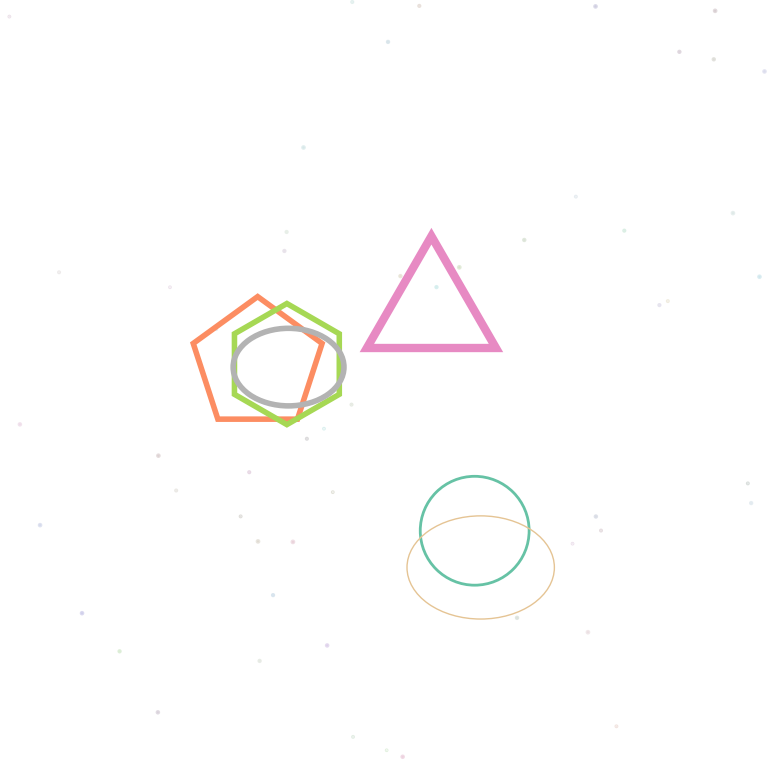[{"shape": "circle", "thickness": 1, "radius": 0.35, "center": [0.616, 0.311]}, {"shape": "pentagon", "thickness": 2, "radius": 0.44, "center": [0.335, 0.527]}, {"shape": "triangle", "thickness": 3, "radius": 0.48, "center": [0.56, 0.596]}, {"shape": "hexagon", "thickness": 2, "radius": 0.39, "center": [0.373, 0.527]}, {"shape": "oval", "thickness": 0.5, "radius": 0.48, "center": [0.624, 0.263]}, {"shape": "oval", "thickness": 2, "radius": 0.36, "center": [0.375, 0.523]}]